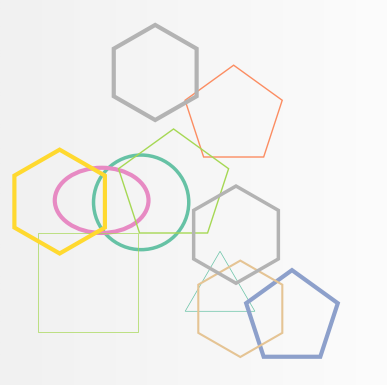[{"shape": "triangle", "thickness": 0.5, "radius": 0.52, "center": [0.568, 0.243]}, {"shape": "circle", "thickness": 2.5, "radius": 0.61, "center": [0.364, 0.474]}, {"shape": "pentagon", "thickness": 1, "radius": 0.66, "center": [0.603, 0.699]}, {"shape": "pentagon", "thickness": 3, "radius": 0.62, "center": [0.753, 0.174]}, {"shape": "oval", "thickness": 3, "radius": 0.6, "center": [0.262, 0.48]}, {"shape": "square", "thickness": 0.5, "radius": 0.64, "center": [0.228, 0.267]}, {"shape": "pentagon", "thickness": 1, "radius": 0.75, "center": [0.448, 0.516]}, {"shape": "hexagon", "thickness": 3, "radius": 0.67, "center": [0.154, 0.476]}, {"shape": "hexagon", "thickness": 1.5, "radius": 0.63, "center": [0.62, 0.198]}, {"shape": "hexagon", "thickness": 3, "radius": 0.62, "center": [0.4, 0.812]}, {"shape": "hexagon", "thickness": 2.5, "radius": 0.63, "center": [0.609, 0.391]}]